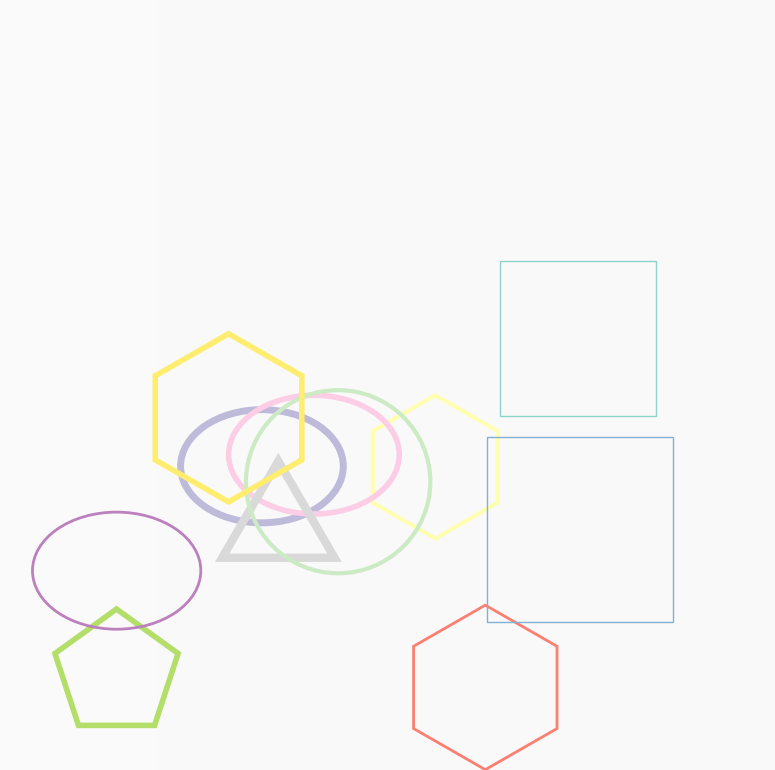[{"shape": "square", "thickness": 0.5, "radius": 0.5, "center": [0.746, 0.56]}, {"shape": "hexagon", "thickness": 1.5, "radius": 0.47, "center": [0.562, 0.394]}, {"shape": "oval", "thickness": 2.5, "radius": 0.52, "center": [0.338, 0.394]}, {"shape": "hexagon", "thickness": 1, "radius": 0.53, "center": [0.626, 0.107]}, {"shape": "square", "thickness": 0.5, "radius": 0.6, "center": [0.749, 0.312]}, {"shape": "pentagon", "thickness": 2, "radius": 0.42, "center": [0.15, 0.126]}, {"shape": "oval", "thickness": 2, "radius": 0.55, "center": [0.405, 0.41]}, {"shape": "triangle", "thickness": 3, "radius": 0.42, "center": [0.359, 0.317]}, {"shape": "oval", "thickness": 1, "radius": 0.54, "center": [0.151, 0.259]}, {"shape": "circle", "thickness": 1.5, "radius": 0.59, "center": [0.436, 0.374]}, {"shape": "hexagon", "thickness": 2, "radius": 0.55, "center": [0.295, 0.457]}]